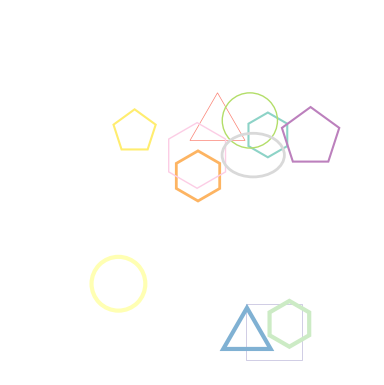[{"shape": "hexagon", "thickness": 1.5, "radius": 0.29, "center": [0.696, 0.65]}, {"shape": "circle", "thickness": 3, "radius": 0.35, "center": [0.308, 0.263]}, {"shape": "square", "thickness": 0.5, "radius": 0.36, "center": [0.712, 0.138]}, {"shape": "triangle", "thickness": 0.5, "radius": 0.41, "center": [0.565, 0.676]}, {"shape": "triangle", "thickness": 3, "radius": 0.36, "center": [0.641, 0.129]}, {"shape": "hexagon", "thickness": 2, "radius": 0.33, "center": [0.514, 0.543]}, {"shape": "circle", "thickness": 1, "radius": 0.36, "center": [0.649, 0.687]}, {"shape": "hexagon", "thickness": 1, "radius": 0.43, "center": [0.512, 0.596]}, {"shape": "oval", "thickness": 2, "radius": 0.4, "center": [0.658, 0.597]}, {"shape": "pentagon", "thickness": 1.5, "radius": 0.39, "center": [0.807, 0.644]}, {"shape": "hexagon", "thickness": 3, "radius": 0.3, "center": [0.752, 0.159]}, {"shape": "pentagon", "thickness": 1.5, "radius": 0.29, "center": [0.35, 0.658]}]